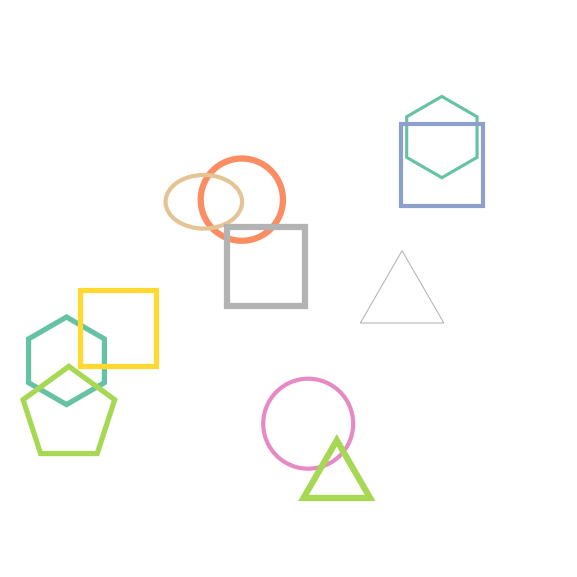[{"shape": "hexagon", "thickness": 2.5, "radius": 0.38, "center": [0.115, 0.374]}, {"shape": "hexagon", "thickness": 1.5, "radius": 0.35, "center": [0.765, 0.762]}, {"shape": "circle", "thickness": 3, "radius": 0.36, "center": [0.419, 0.653]}, {"shape": "square", "thickness": 2, "radius": 0.36, "center": [0.765, 0.713]}, {"shape": "circle", "thickness": 2, "radius": 0.39, "center": [0.534, 0.265]}, {"shape": "pentagon", "thickness": 2.5, "radius": 0.42, "center": [0.119, 0.281]}, {"shape": "triangle", "thickness": 3, "radius": 0.33, "center": [0.583, 0.17]}, {"shape": "square", "thickness": 2.5, "radius": 0.33, "center": [0.204, 0.431]}, {"shape": "oval", "thickness": 2, "radius": 0.33, "center": [0.353, 0.65]}, {"shape": "square", "thickness": 3, "radius": 0.34, "center": [0.461, 0.538]}, {"shape": "triangle", "thickness": 0.5, "radius": 0.42, "center": [0.696, 0.482]}]